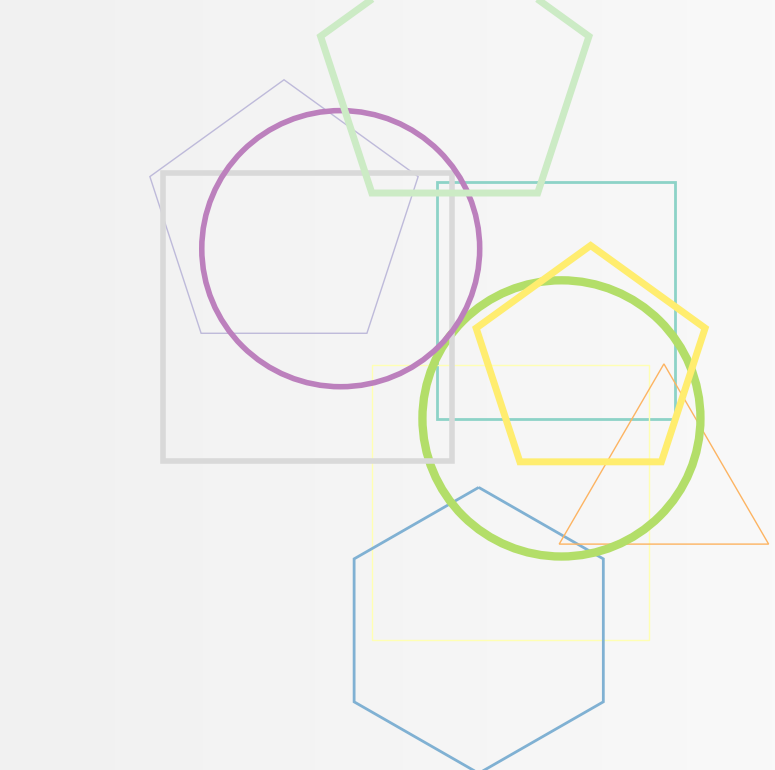[{"shape": "square", "thickness": 1, "radius": 0.77, "center": [0.718, 0.61]}, {"shape": "square", "thickness": 0.5, "radius": 0.89, "center": [0.659, 0.347]}, {"shape": "pentagon", "thickness": 0.5, "radius": 0.91, "center": [0.366, 0.714]}, {"shape": "hexagon", "thickness": 1, "radius": 0.93, "center": [0.618, 0.181]}, {"shape": "triangle", "thickness": 0.5, "radius": 0.78, "center": [0.857, 0.371]}, {"shape": "circle", "thickness": 3, "radius": 0.9, "center": [0.724, 0.457]}, {"shape": "square", "thickness": 2, "radius": 0.93, "center": [0.397, 0.588]}, {"shape": "circle", "thickness": 2, "radius": 0.9, "center": [0.44, 0.677]}, {"shape": "pentagon", "thickness": 2.5, "radius": 0.91, "center": [0.587, 0.897]}, {"shape": "pentagon", "thickness": 2.5, "radius": 0.78, "center": [0.762, 0.526]}]